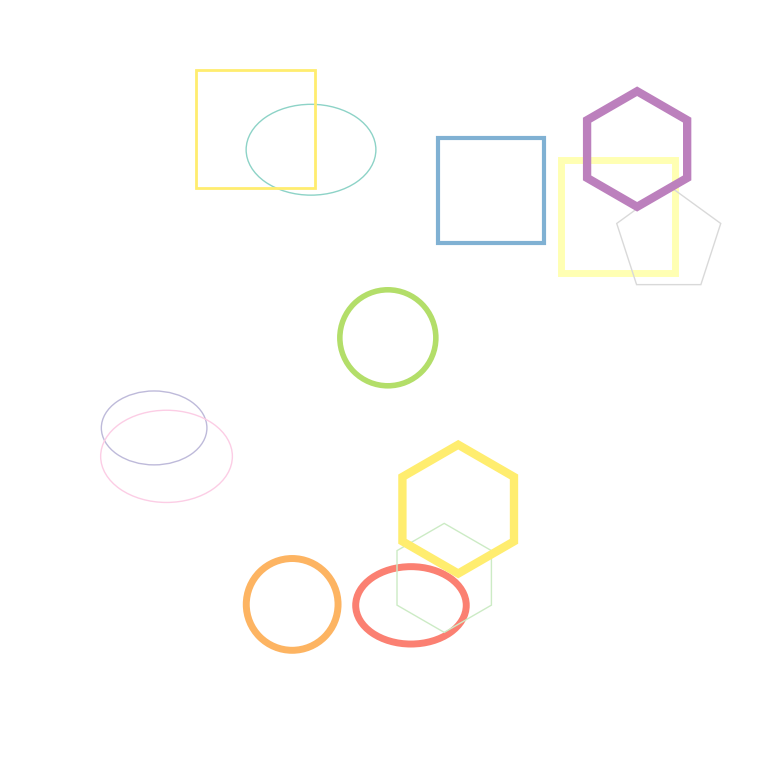[{"shape": "oval", "thickness": 0.5, "radius": 0.42, "center": [0.404, 0.806]}, {"shape": "square", "thickness": 2.5, "radius": 0.37, "center": [0.803, 0.719]}, {"shape": "oval", "thickness": 0.5, "radius": 0.34, "center": [0.2, 0.444]}, {"shape": "oval", "thickness": 2.5, "radius": 0.36, "center": [0.534, 0.214]}, {"shape": "square", "thickness": 1.5, "radius": 0.34, "center": [0.638, 0.753]}, {"shape": "circle", "thickness": 2.5, "radius": 0.3, "center": [0.379, 0.215]}, {"shape": "circle", "thickness": 2, "radius": 0.31, "center": [0.504, 0.561]}, {"shape": "oval", "thickness": 0.5, "radius": 0.43, "center": [0.216, 0.407]}, {"shape": "pentagon", "thickness": 0.5, "radius": 0.36, "center": [0.868, 0.688]}, {"shape": "hexagon", "thickness": 3, "radius": 0.38, "center": [0.827, 0.806]}, {"shape": "hexagon", "thickness": 0.5, "radius": 0.35, "center": [0.577, 0.25]}, {"shape": "square", "thickness": 1, "radius": 0.39, "center": [0.332, 0.832]}, {"shape": "hexagon", "thickness": 3, "radius": 0.42, "center": [0.595, 0.339]}]